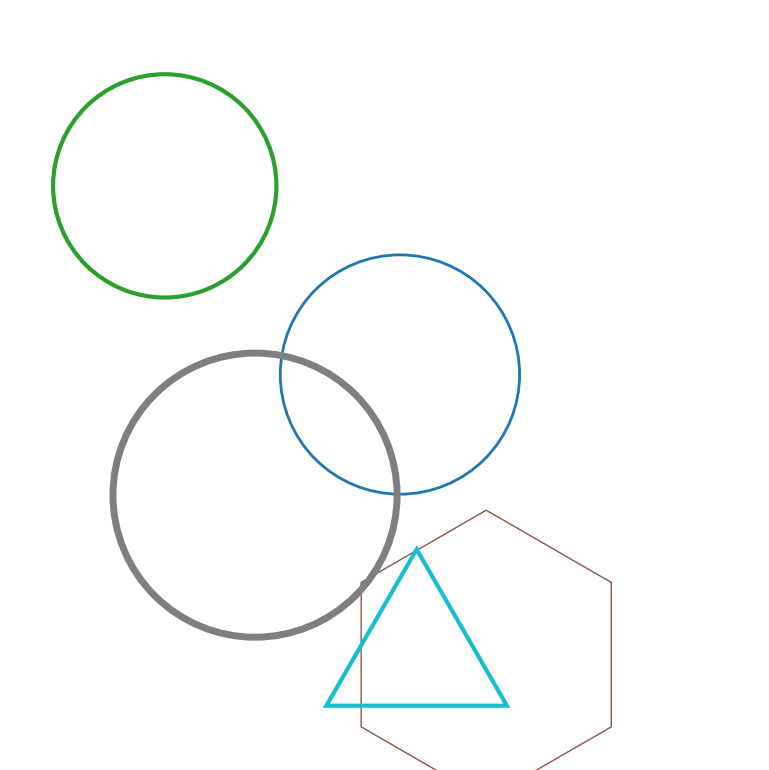[{"shape": "circle", "thickness": 1, "radius": 0.78, "center": [0.519, 0.514]}, {"shape": "circle", "thickness": 1.5, "radius": 0.73, "center": [0.214, 0.759]}, {"shape": "hexagon", "thickness": 0.5, "radius": 0.94, "center": [0.631, 0.15]}, {"shape": "circle", "thickness": 2.5, "radius": 0.92, "center": [0.331, 0.357]}, {"shape": "triangle", "thickness": 1.5, "radius": 0.68, "center": [0.541, 0.151]}]